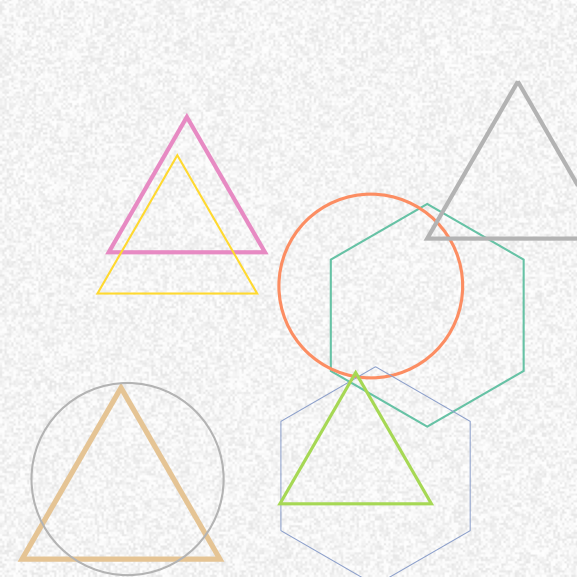[{"shape": "hexagon", "thickness": 1, "radius": 0.96, "center": [0.74, 0.453]}, {"shape": "circle", "thickness": 1.5, "radius": 0.8, "center": [0.642, 0.504]}, {"shape": "hexagon", "thickness": 0.5, "radius": 0.95, "center": [0.65, 0.175]}, {"shape": "triangle", "thickness": 2, "radius": 0.78, "center": [0.324, 0.64]}, {"shape": "triangle", "thickness": 1.5, "radius": 0.76, "center": [0.616, 0.202]}, {"shape": "triangle", "thickness": 1, "radius": 0.8, "center": [0.307, 0.571]}, {"shape": "triangle", "thickness": 2.5, "radius": 0.99, "center": [0.21, 0.13]}, {"shape": "triangle", "thickness": 2, "radius": 0.91, "center": [0.897, 0.677]}, {"shape": "circle", "thickness": 1, "radius": 0.83, "center": [0.221, 0.17]}]